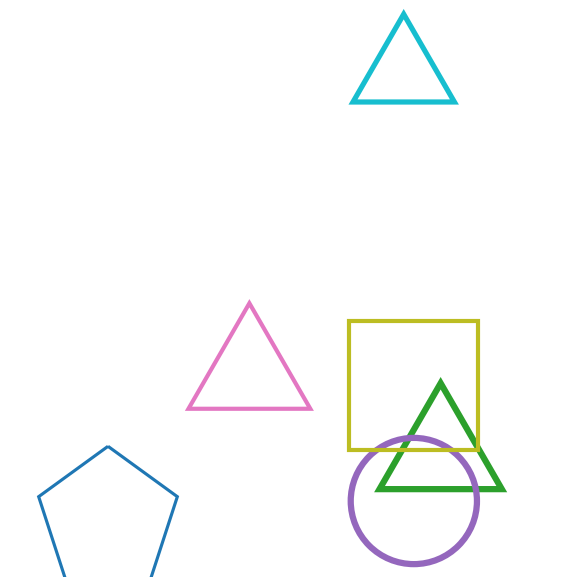[{"shape": "pentagon", "thickness": 1.5, "radius": 0.63, "center": [0.187, 0.1]}, {"shape": "triangle", "thickness": 3, "radius": 0.61, "center": [0.763, 0.213]}, {"shape": "circle", "thickness": 3, "radius": 0.55, "center": [0.717, 0.132]}, {"shape": "triangle", "thickness": 2, "radius": 0.61, "center": [0.432, 0.352]}, {"shape": "square", "thickness": 2, "radius": 0.56, "center": [0.717, 0.332]}, {"shape": "triangle", "thickness": 2.5, "radius": 0.51, "center": [0.699, 0.873]}]